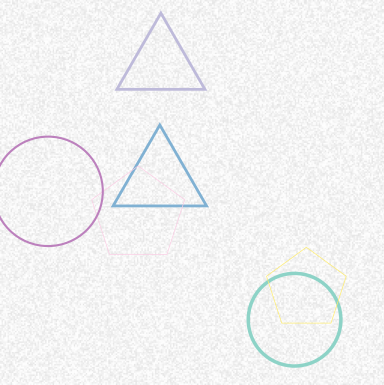[{"shape": "circle", "thickness": 2.5, "radius": 0.6, "center": [0.765, 0.17]}, {"shape": "triangle", "thickness": 2, "radius": 0.66, "center": [0.418, 0.834]}, {"shape": "triangle", "thickness": 2, "radius": 0.7, "center": [0.415, 0.535]}, {"shape": "pentagon", "thickness": 0.5, "radius": 0.63, "center": [0.359, 0.442]}, {"shape": "circle", "thickness": 1.5, "radius": 0.71, "center": [0.125, 0.503]}, {"shape": "pentagon", "thickness": 0.5, "radius": 0.54, "center": [0.796, 0.249]}]